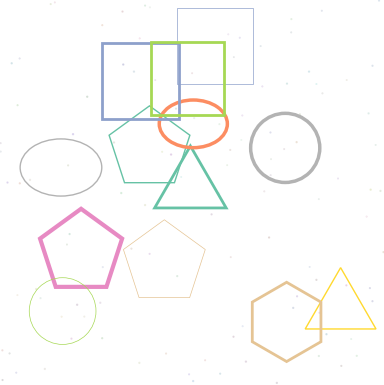[{"shape": "pentagon", "thickness": 1, "radius": 0.55, "center": [0.388, 0.615]}, {"shape": "triangle", "thickness": 2, "radius": 0.54, "center": [0.495, 0.514]}, {"shape": "oval", "thickness": 2.5, "radius": 0.44, "center": [0.502, 0.678]}, {"shape": "square", "thickness": 0.5, "radius": 0.5, "center": [0.559, 0.88]}, {"shape": "square", "thickness": 2, "radius": 0.5, "center": [0.366, 0.79]}, {"shape": "pentagon", "thickness": 3, "radius": 0.56, "center": [0.211, 0.346]}, {"shape": "circle", "thickness": 0.5, "radius": 0.43, "center": [0.163, 0.192]}, {"shape": "square", "thickness": 2, "radius": 0.48, "center": [0.487, 0.795]}, {"shape": "triangle", "thickness": 1, "radius": 0.53, "center": [0.885, 0.199]}, {"shape": "pentagon", "thickness": 0.5, "radius": 0.56, "center": [0.427, 0.317]}, {"shape": "hexagon", "thickness": 2, "radius": 0.51, "center": [0.744, 0.164]}, {"shape": "oval", "thickness": 1, "radius": 0.53, "center": [0.158, 0.565]}, {"shape": "circle", "thickness": 2.5, "radius": 0.45, "center": [0.741, 0.616]}]